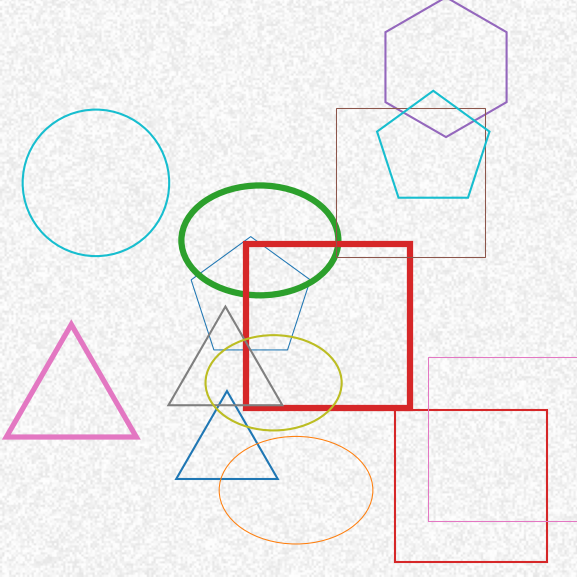[{"shape": "pentagon", "thickness": 0.5, "radius": 0.54, "center": [0.434, 0.481]}, {"shape": "triangle", "thickness": 1, "radius": 0.51, "center": [0.393, 0.22]}, {"shape": "oval", "thickness": 0.5, "radius": 0.67, "center": [0.513, 0.15]}, {"shape": "oval", "thickness": 3, "radius": 0.68, "center": [0.45, 0.583]}, {"shape": "square", "thickness": 3, "radius": 0.71, "center": [0.568, 0.434]}, {"shape": "square", "thickness": 1, "radius": 0.66, "center": [0.816, 0.158]}, {"shape": "hexagon", "thickness": 1, "radius": 0.61, "center": [0.772, 0.883]}, {"shape": "square", "thickness": 0.5, "radius": 0.65, "center": [0.711, 0.682]}, {"shape": "square", "thickness": 0.5, "radius": 0.71, "center": [0.883, 0.238]}, {"shape": "triangle", "thickness": 2.5, "radius": 0.65, "center": [0.124, 0.307]}, {"shape": "triangle", "thickness": 1, "radius": 0.57, "center": [0.39, 0.354]}, {"shape": "oval", "thickness": 1, "radius": 0.59, "center": [0.474, 0.336]}, {"shape": "circle", "thickness": 1, "radius": 0.63, "center": [0.166, 0.683]}, {"shape": "pentagon", "thickness": 1, "radius": 0.51, "center": [0.75, 0.74]}]